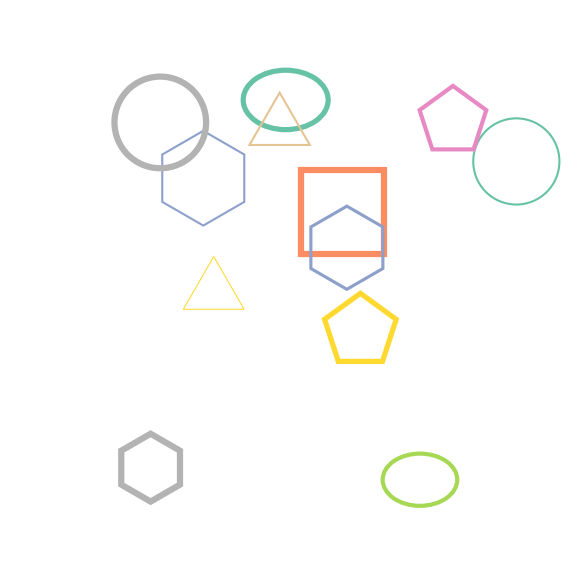[{"shape": "oval", "thickness": 2.5, "radius": 0.37, "center": [0.495, 0.826]}, {"shape": "circle", "thickness": 1, "radius": 0.37, "center": [0.894, 0.72]}, {"shape": "square", "thickness": 3, "radius": 0.36, "center": [0.593, 0.632]}, {"shape": "hexagon", "thickness": 1.5, "radius": 0.36, "center": [0.601, 0.57]}, {"shape": "hexagon", "thickness": 1, "radius": 0.41, "center": [0.352, 0.691]}, {"shape": "pentagon", "thickness": 2, "radius": 0.3, "center": [0.784, 0.79]}, {"shape": "oval", "thickness": 2, "radius": 0.32, "center": [0.727, 0.168]}, {"shape": "pentagon", "thickness": 2.5, "radius": 0.33, "center": [0.624, 0.426]}, {"shape": "triangle", "thickness": 0.5, "radius": 0.3, "center": [0.37, 0.494]}, {"shape": "triangle", "thickness": 1, "radius": 0.3, "center": [0.484, 0.778]}, {"shape": "hexagon", "thickness": 3, "radius": 0.29, "center": [0.261, 0.189]}, {"shape": "circle", "thickness": 3, "radius": 0.4, "center": [0.278, 0.787]}]